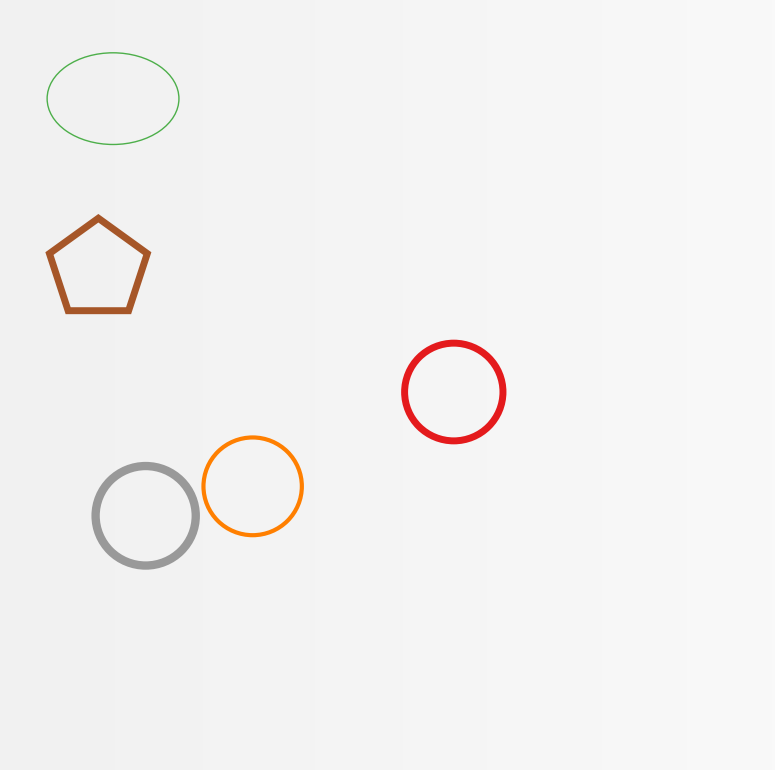[{"shape": "circle", "thickness": 2.5, "radius": 0.32, "center": [0.586, 0.491]}, {"shape": "oval", "thickness": 0.5, "radius": 0.43, "center": [0.146, 0.872]}, {"shape": "circle", "thickness": 1.5, "radius": 0.32, "center": [0.326, 0.368]}, {"shape": "pentagon", "thickness": 2.5, "radius": 0.33, "center": [0.127, 0.65]}, {"shape": "circle", "thickness": 3, "radius": 0.32, "center": [0.188, 0.33]}]